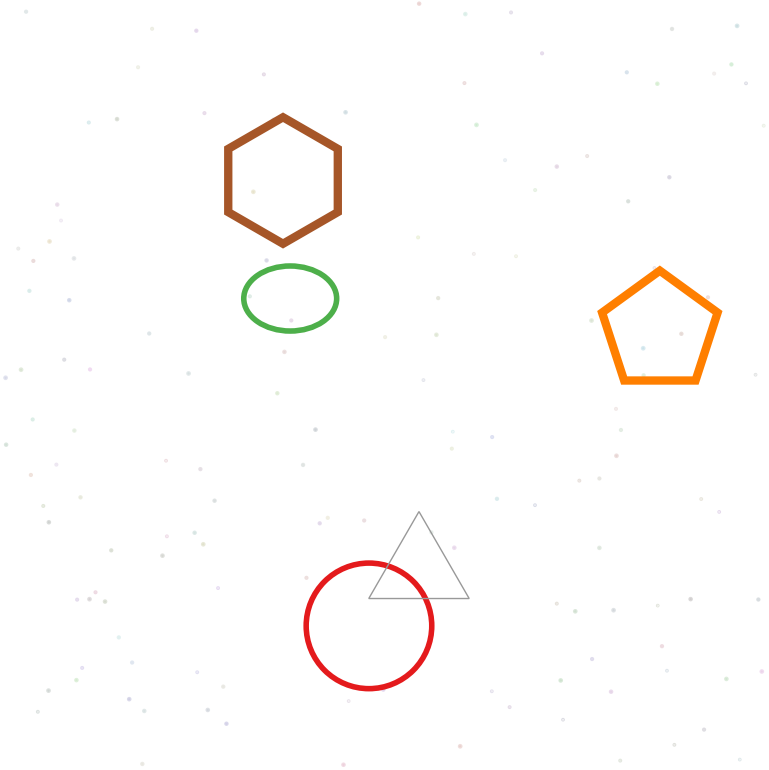[{"shape": "circle", "thickness": 2, "radius": 0.41, "center": [0.479, 0.187]}, {"shape": "oval", "thickness": 2, "radius": 0.3, "center": [0.377, 0.612]}, {"shape": "pentagon", "thickness": 3, "radius": 0.39, "center": [0.857, 0.57]}, {"shape": "hexagon", "thickness": 3, "radius": 0.41, "center": [0.368, 0.766]}, {"shape": "triangle", "thickness": 0.5, "radius": 0.38, "center": [0.544, 0.26]}]